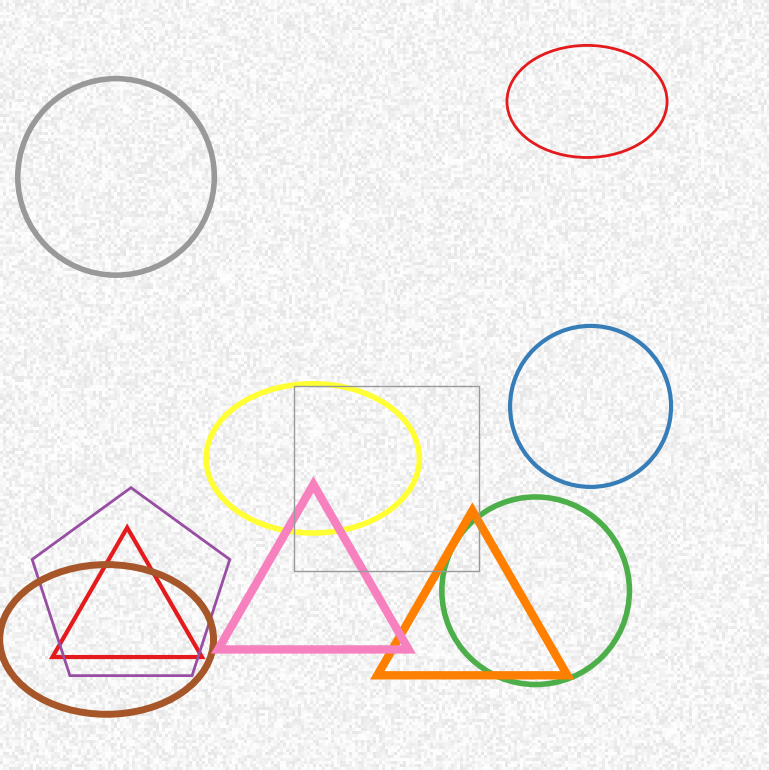[{"shape": "triangle", "thickness": 1.5, "radius": 0.56, "center": [0.165, 0.203]}, {"shape": "oval", "thickness": 1, "radius": 0.52, "center": [0.762, 0.868]}, {"shape": "circle", "thickness": 1.5, "radius": 0.52, "center": [0.767, 0.472]}, {"shape": "circle", "thickness": 2, "radius": 0.61, "center": [0.696, 0.233]}, {"shape": "pentagon", "thickness": 1, "radius": 0.67, "center": [0.17, 0.232]}, {"shape": "triangle", "thickness": 3, "radius": 0.71, "center": [0.613, 0.194]}, {"shape": "oval", "thickness": 2, "radius": 0.69, "center": [0.406, 0.405]}, {"shape": "oval", "thickness": 2.5, "radius": 0.69, "center": [0.138, 0.17]}, {"shape": "triangle", "thickness": 3, "radius": 0.71, "center": [0.407, 0.228]}, {"shape": "circle", "thickness": 2, "radius": 0.64, "center": [0.151, 0.77]}, {"shape": "square", "thickness": 0.5, "radius": 0.6, "center": [0.502, 0.378]}]